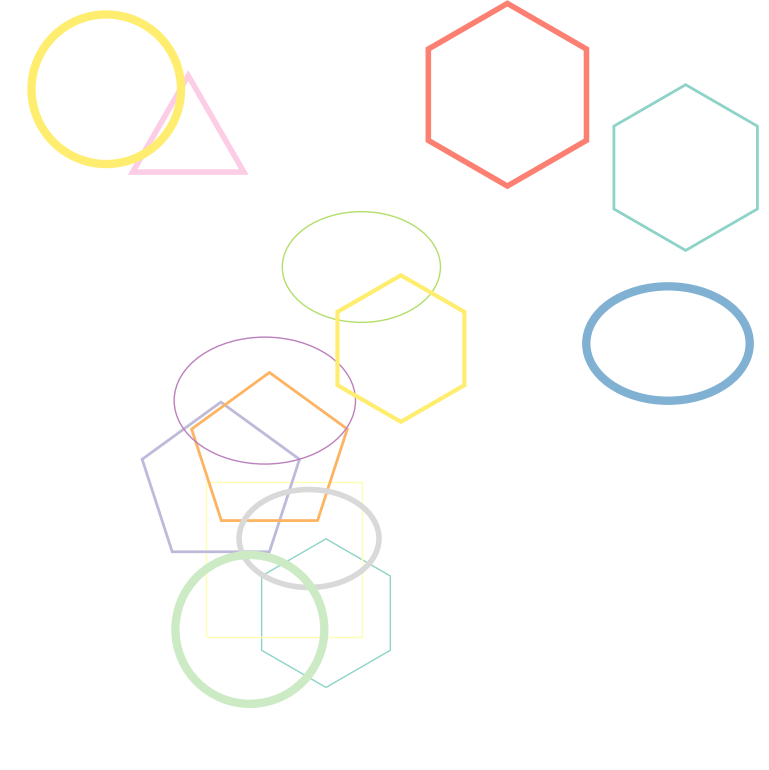[{"shape": "hexagon", "thickness": 0.5, "radius": 0.48, "center": [0.423, 0.204]}, {"shape": "hexagon", "thickness": 1, "radius": 0.54, "center": [0.89, 0.782]}, {"shape": "square", "thickness": 0.5, "radius": 0.5, "center": [0.369, 0.274]}, {"shape": "pentagon", "thickness": 1, "radius": 0.54, "center": [0.287, 0.37]}, {"shape": "hexagon", "thickness": 2, "radius": 0.59, "center": [0.659, 0.877]}, {"shape": "oval", "thickness": 3, "radius": 0.53, "center": [0.868, 0.554]}, {"shape": "pentagon", "thickness": 1, "radius": 0.53, "center": [0.35, 0.41]}, {"shape": "oval", "thickness": 0.5, "radius": 0.51, "center": [0.469, 0.653]}, {"shape": "triangle", "thickness": 2, "radius": 0.42, "center": [0.244, 0.818]}, {"shape": "oval", "thickness": 2, "radius": 0.45, "center": [0.401, 0.301]}, {"shape": "oval", "thickness": 0.5, "radius": 0.59, "center": [0.344, 0.48]}, {"shape": "circle", "thickness": 3, "radius": 0.48, "center": [0.324, 0.183]}, {"shape": "circle", "thickness": 3, "radius": 0.49, "center": [0.138, 0.884]}, {"shape": "hexagon", "thickness": 1.5, "radius": 0.48, "center": [0.521, 0.547]}]